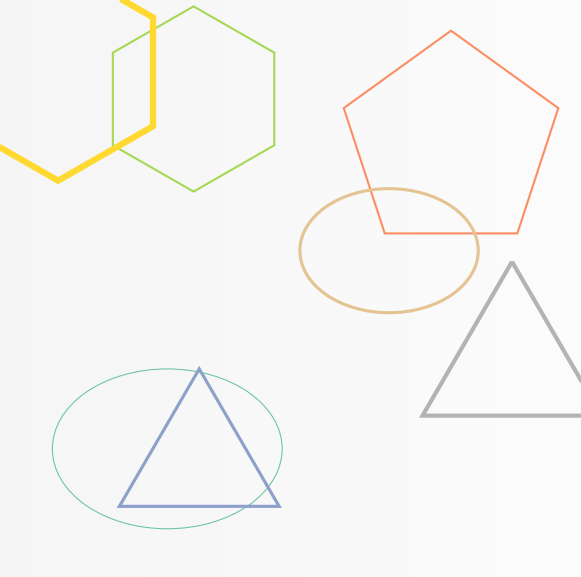[{"shape": "oval", "thickness": 0.5, "radius": 0.99, "center": [0.288, 0.222]}, {"shape": "pentagon", "thickness": 1, "radius": 0.97, "center": [0.776, 0.752]}, {"shape": "triangle", "thickness": 1.5, "radius": 0.79, "center": [0.343, 0.202]}, {"shape": "hexagon", "thickness": 1, "radius": 0.8, "center": [0.333, 0.828]}, {"shape": "hexagon", "thickness": 3, "radius": 0.94, "center": [0.1, 0.875]}, {"shape": "oval", "thickness": 1.5, "radius": 0.77, "center": [0.669, 0.565]}, {"shape": "triangle", "thickness": 2, "radius": 0.89, "center": [0.881, 0.368]}]